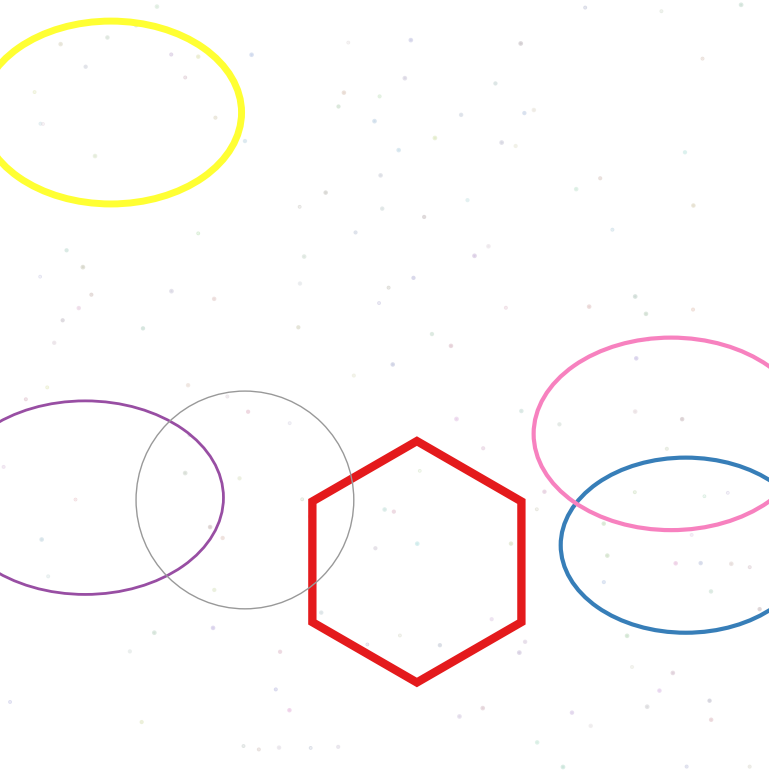[{"shape": "hexagon", "thickness": 3, "radius": 0.78, "center": [0.541, 0.27]}, {"shape": "oval", "thickness": 1.5, "radius": 0.81, "center": [0.891, 0.292]}, {"shape": "oval", "thickness": 1, "radius": 0.9, "center": [0.111, 0.354]}, {"shape": "oval", "thickness": 2.5, "radius": 0.85, "center": [0.144, 0.854]}, {"shape": "oval", "thickness": 1.5, "radius": 0.89, "center": [0.872, 0.437]}, {"shape": "circle", "thickness": 0.5, "radius": 0.71, "center": [0.318, 0.351]}]